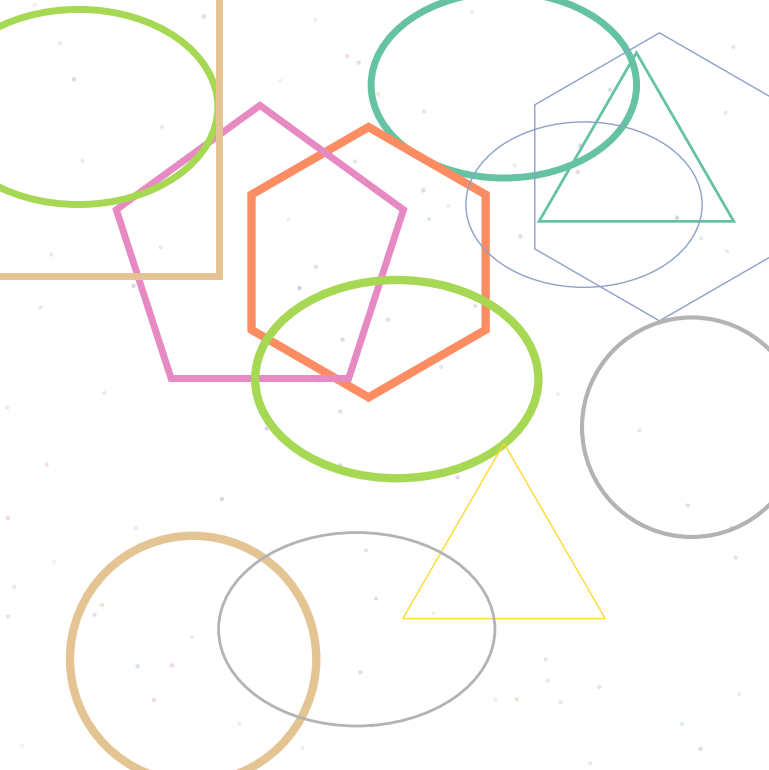[{"shape": "oval", "thickness": 2.5, "radius": 0.86, "center": [0.654, 0.889]}, {"shape": "triangle", "thickness": 1, "radius": 0.73, "center": [0.827, 0.786]}, {"shape": "hexagon", "thickness": 3, "radius": 0.88, "center": [0.479, 0.659]}, {"shape": "hexagon", "thickness": 0.5, "radius": 0.94, "center": [0.856, 0.77]}, {"shape": "oval", "thickness": 0.5, "radius": 0.77, "center": [0.758, 0.734]}, {"shape": "pentagon", "thickness": 2.5, "radius": 0.98, "center": [0.338, 0.667]}, {"shape": "oval", "thickness": 3, "radius": 0.92, "center": [0.515, 0.508]}, {"shape": "oval", "thickness": 2.5, "radius": 0.91, "center": [0.102, 0.861]}, {"shape": "triangle", "thickness": 0.5, "radius": 0.76, "center": [0.655, 0.272]}, {"shape": "circle", "thickness": 3, "radius": 0.8, "center": [0.251, 0.144]}, {"shape": "square", "thickness": 2.5, "radius": 0.92, "center": [0.101, 0.825]}, {"shape": "circle", "thickness": 1.5, "radius": 0.71, "center": [0.898, 0.445]}, {"shape": "oval", "thickness": 1, "radius": 0.9, "center": [0.463, 0.183]}]